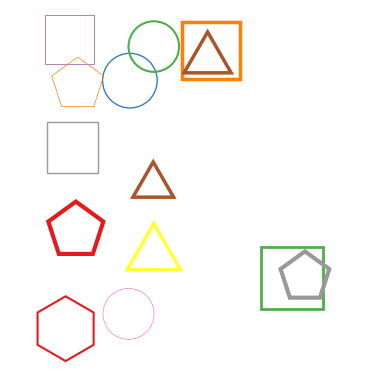[{"shape": "hexagon", "thickness": 1.5, "radius": 0.42, "center": [0.17, 0.146]}, {"shape": "pentagon", "thickness": 3, "radius": 0.38, "center": [0.197, 0.401]}, {"shape": "circle", "thickness": 1, "radius": 0.35, "center": [0.337, 0.791]}, {"shape": "square", "thickness": 2, "radius": 0.4, "center": [0.76, 0.278]}, {"shape": "circle", "thickness": 1.5, "radius": 0.33, "center": [0.4, 0.879]}, {"shape": "square", "thickness": 0.5, "radius": 0.32, "center": [0.18, 0.897]}, {"shape": "square", "thickness": 2.5, "radius": 0.37, "center": [0.548, 0.868]}, {"shape": "pentagon", "thickness": 0.5, "radius": 0.36, "center": [0.202, 0.781]}, {"shape": "triangle", "thickness": 2.5, "radius": 0.4, "center": [0.399, 0.339]}, {"shape": "triangle", "thickness": 2.5, "radius": 0.35, "center": [0.539, 0.846]}, {"shape": "triangle", "thickness": 2.5, "radius": 0.3, "center": [0.398, 0.518]}, {"shape": "circle", "thickness": 0.5, "radius": 0.33, "center": [0.334, 0.185]}, {"shape": "square", "thickness": 1, "radius": 0.33, "center": [0.189, 0.616]}, {"shape": "pentagon", "thickness": 3, "radius": 0.33, "center": [0.792, 0.281]}]